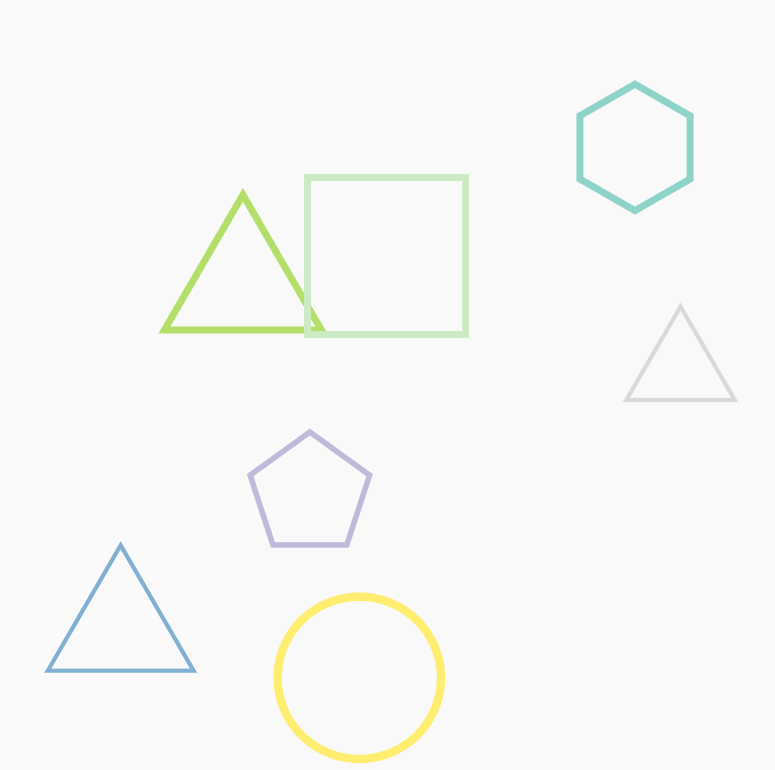[{"shape": "hexagon", "thickness": 2.5, "radius": 0.41, "center": [0.819, 0.809]}, {"shape": "pentagon", "thickness": 2, "radius": 0.41, "center": [0.4, 0.358]}, {"shape": "triangle", "thickness": 1.5, "radius": 0.54, "center": [0.156, 0.183]}, {"shape": "triangle", "thickness": 2.5, "radius": 0.59, "center": [0.313, 0.63]}, {"shape": "triangle", "thickness": 1.5, "radius": 0.4, "center": [0.878, 0.521]}, {"shape": "square", "thickness": 2.5, "radius": 0.51, "center": [0.498, 0.668]}, {"shape": "circle", "thickness": 3, "radius": 0.53, "center": [0.464, 0.12]}]